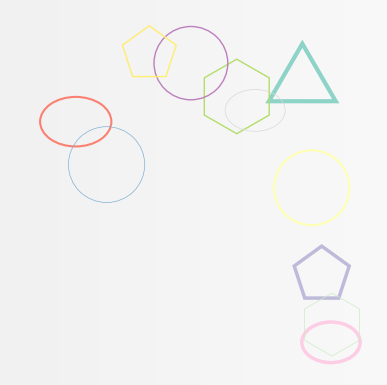[{"shape": "triangle", "thickness": 3, "radius": 0.5, "center": [0.78, 0.787]}, {"shape": "circle", "thickness": 1.5, "radius": 0.49, "center": [0.804, 0.512]}, {"shape": "pentagon", "thickness": 2.5, "radius": 0.37, "center": [0.83, 0.286]}, {"shape": "oval", "thickness": 1.5, "radius": 0.46, "center": [0.195, 0.684]}, {"shape": "circle", "thickness": 0.5, "radius": 0.49, "center": [0.275, 0.572]}, {"shape": "hexagon", "thickness": 1, "radius": 0.48, "center": [0.611, 0.749]}, {"shape": "oval", "thickness": 2.5, "radius": 0.38, "center": [0.854, 0.111]}, {"shape": "oval", "thickness": 0.5, "radius": 0.39, "center": [0.658, 0.713]}, {"shape": "circle", "thickness": 1, "radius": 0.48, "center": [0.493, 0.836]}, {"shape": "hexagon", "thickness": 0.5, "radius": 0.41, "center": [0.857, 0.157]}, {"shape": "pentagon", "thickness": 1, "radius": 0.36, "center": [0.385, 0.86]}]